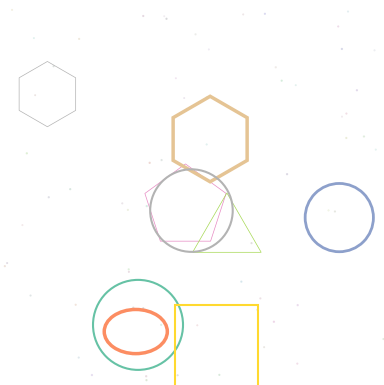[{"shape": "circle", "thickness": 1.5, "radius": 0.58, "center": [0.358, 0.156]}, {"shape": "oval", "thickness": 2.5, "radius": 0.41, "center": [0.353, 0.139]}, {"shape": "circle", "thickness": 2, "radius": 0.44, "center": [0.881, 0.435]}, {"shape": "pentagon", "thickness": 0.5, "radius": 0.55, "center": [0.482, 0.463]}, {"shape": "triangle", "thickness": 0.5, "radius": 0.51, "center": [0.589, 0.396]}, {"shape": "square", "thickness": 1.5, "radius": 0.54, "center": [0.562, 0.101]}, {"shape": "hexagon", "thickness": 2.5, "radius": 0.55, "center": [0.546, 0.639]}, {"shape": "hexagon", "thickness": 0.5, "radius": 0.42, "center": [0.123, 0.756]}, {"shape": "circle", "thickness": 1.5, "radius": 0.54, "center": [0.497, 0.453]}]